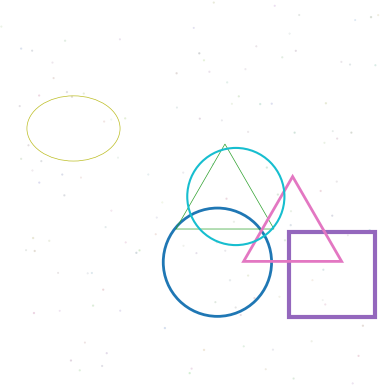[{"shape": "circle", "thickness": 2, "radius": 0.7, "center": [0.565, 0.319]}, {"shape": "triangle", "thickness": 0.5, "radius": 0.74, "center": [0.584, 0.479]}, {"shape": "square", "thickness": 3, "radius": 0.55, "center": [0.863, 0.287]}, {"shape": "triangle", "thickness": 2, "radius": 0.73, "center": [0.76, 0.395]}, {"shape": "oval", "thickness": 0.5, "radius": 0.6, "center": [0.191, 0.666]}, {"shape": "circle", "thickness": 1.5, "radius": 0.63, "center": [0.613, 0.49]}]